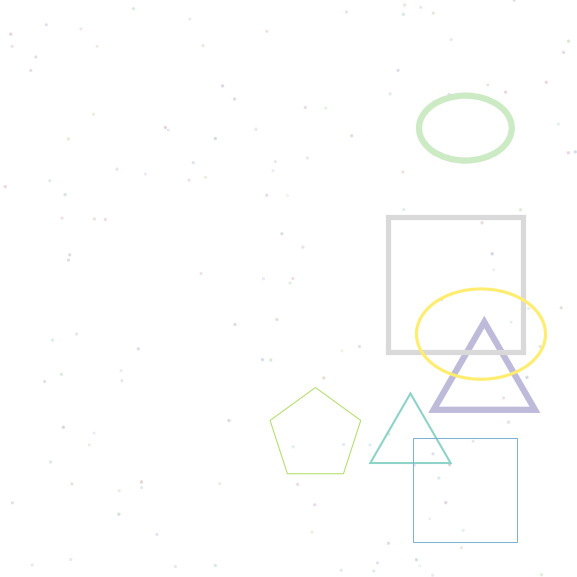[{"shape": "triangle", "thickness": 1, "radius": 0.4, "center": [0.711, 0.238]}, {"shape": "triangle", "thickness": 3, "radius": 0.51, "center": [0.839, 0.34]}, {"shape": "square", "thickness": 0.5, "radius": 0.45, "center": [0.805, 0.151]}, {"shape": "pentagon", "thickness": 0.5, "radius": 0.41, "center": [0.546, 0.246]}, {"shape": "square", "thickness": 2.5, "radius": 0.59, "center": [0.789, 0.506]}, {"shape": "oval", "thickness": 3, "radius": 0.4, "center": [0.806, 0.777]}, {"shape": "oval", "thickness": 1.5, "radius": 0.56, "center": [0.833, 0.421]}]